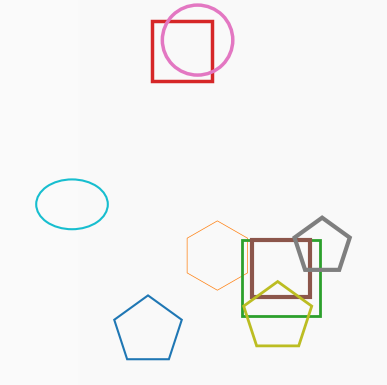[{"shape": "pentagon", "thickness": 1.5, "radius": 0.46, "center": [0.382, 0.141]}, {"shape": "hexagon", "thickness": 0.5, "radius": 0.45, "center": [0.561, 0.336]}, {"shape": "square", "thickness": 2, "radius": 0.5, "center": [0.725, 0.278]}, {"shape": "square", "thickness": 2.5, "radius": 0.39, "center": [0.469, 0.868]}, {"shape": "square", "thickness": 3, "radius": 0.38, "center": [0.724, 0.303]}, {"shape": "circle", "thickness": 2.5, "radius": 0.45, "center": [0.51, 0.896]}, {"shape": "pentagon", "thickness": 3, "radius": 0.37, "center": [0.831, 0.36]}, {"shape": "pentagon", "thickness": 2, "radius": 0.46, "center": [0.717, 0.176]}, {"shape": "oval", "thickness": 1.5, "radius": 0.46, "center": [0.186, 0.469]}]